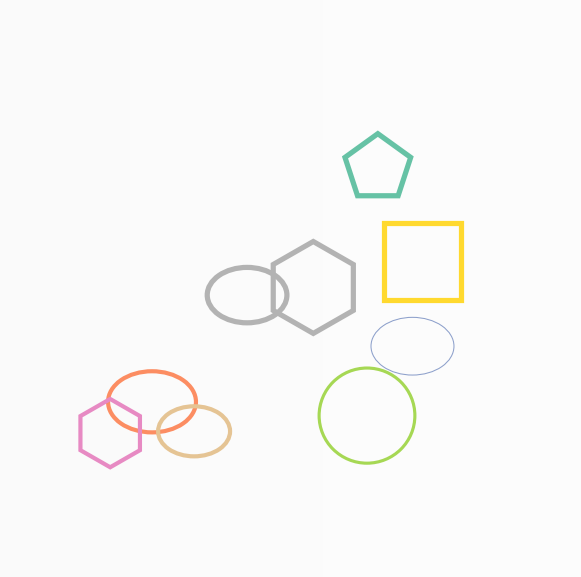[{"shape": "pentagon", "thickness": 2.5, "radius": 0.3, "center": [0.65, 0.708]}, {"shape": "oval", "thickness": 2, "radius": 0.38, "center": [0.262, 0.303]}, {"shape": "oval", "thickness": 0.5, "radius": 0.36, "center": [0.71, 0.4]}, {"shape": "hexagon", "thickness": 2, "radius": 0.3, "center": [0.19, 0.249]}, {"shape": "circle", "thickness": 1.5, "radius": 0.41, "center": [0.631, 0.279]}, {"shape": "square", "thickness": 2.5, "radius": 0.33, "center": [0.727, 0.547]}, {"shape": "oval", "thickness": 2, "radius": 0.31, "center": [0.334, 0.252]}, {"shape": "oval", "thickness": 2.5, "radius": 0.34, "center": [0.425, 0.488]}, {"shape": "hexagon", "thickness": 2.5, "radius": 0.4, "center": [0.539, 0.501]}]